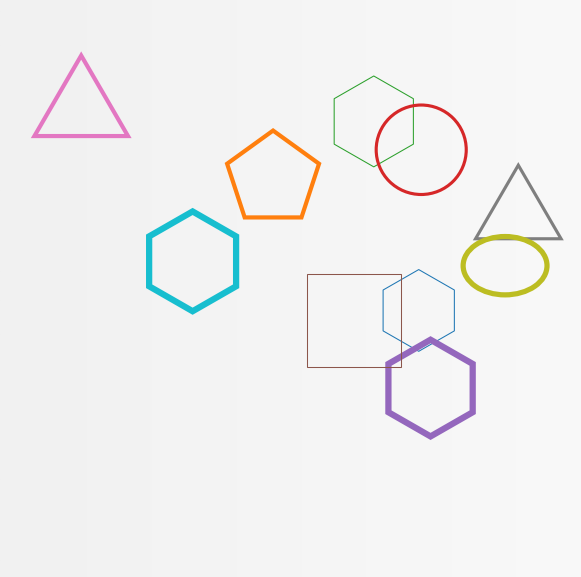[{"shape": "hexagon", "thickness": 0.5, "radius": 0.35, "center": [0.72, 0.462]}, {"shape": "pentagon", "thickness": 2, "radius": 0.42, "center": [0.47, 0.69]}, {"shape": "hexagon", "thickness": 0.5, "radius": 0.39, "center": [0.643, 0.789]}, {"shape": "circle", "thickness": 1.5, "radius": 0.39, "center": [0.725, 0.74]}, {"shape": "hexagon", "thickness": 3, "radius": 0.42, "center": [0.741, 0.327]}, {"shape": "square", "thickness": 0.5, "radius": 0.4, "center": [0.608, 0.443]}, {"shape": "triangle", "thickness": 2, "radius": 0.46, "center": [0.14, 0.81]}, {"shape": "triangle", "thickness": 1.5, "radius": 0.42, "center": [0.892, 0.628]}, {"shape": "oval", "thickness": 2.5, "radius": 0.36, "center": [0.869, 0.539]}, {"shape": "hexagon", "thickness": 3, "radius": 0.43, "center": [0.331, 0.547]}]